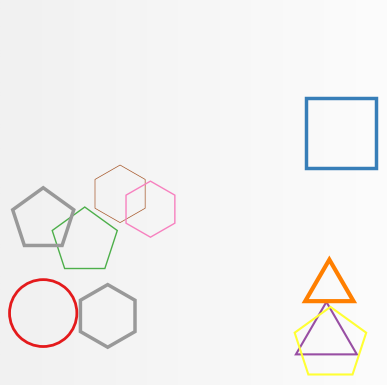[{"shape": "circle", "thickness": 2, "radius": 0.43, "center": [0.111, 0.187]}, {"shape": "square", "thickness": 2.5, "radius": 0.46, "center": [0.88, 0.655]}, {"shape": "pentagon", "thickness": 1, "radius": 0.44, "center": [0.219, 0.374]}, {"shape": "triangle", "thickness": 1.5, "radius": 0.45, "center": [0.842, 0.125]}, {"shape": "triangle", "thickness": 3, "radius": 0.36, "center": [0.85, 0.254]}, {"shape": "pentagon", "thickness": 1.5, "radius": 0.49, "center": [0.853, 0.106]}, {"shape": "hexagon", "thickness": 0.5, "radius": 0.37, "center": [0.31, 0.497]}, {"shape": "hexagon", "thickness": 1, "radius": 0.36, "center": [0.388, 0.457]}, {"shape": "hexagon", "thickness": 2.5, "radius": 0.41, "center": [0.278, 0.179]}, {"shape": "pentagon", "thickness": 2.5, "radius": 0.41, "center": [0.112, 0.429]}]